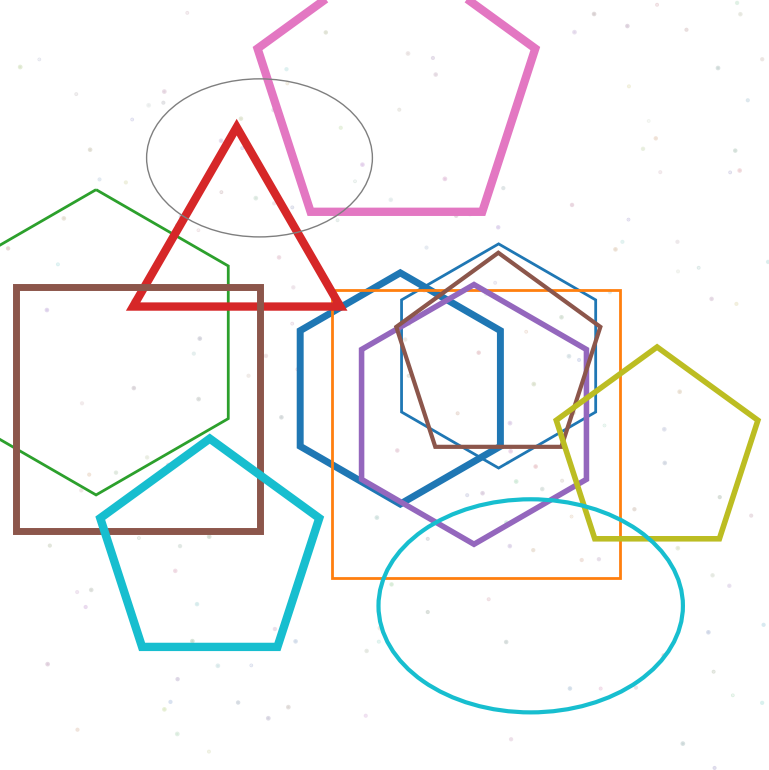[{"shape": "hexagon", "thickness": 1, "radius": 0.73, "center": [0.648, 0.538]}, {"shape": "hexagon", "thickness": 2.5, "radius": 0.75, "center": [0.52, 0.496]}, {"shape": "square", "thickness": 1, "radius": 0.94, "center": [0.618, 0.437]}, {"shape": "hexagon", "thickness": 1, "radius": 0.99, "center": [0.125, 0.555]}, {"shape": "triangle", "thickness": 3, "radius": 0.78, "center": [0.307, 0.68]}, {"shape": "hexagon", "thickness": 2, "radius": 0.84, "center": [0.616, 0.462]}, {"shape": "pentagon", "thickness": 1.5, "radius": 0.7, "center": [0.647, 0.532]}, {"shape": "square", "thickness": 2.5, "radius": 0.79, "center": [0.179, 0.469]}, {"shape": "pentagon", "thickness": 3, "radius": 0.95, "center": [0.515, 0.878]}, {"shape": "oval", "thickness": 0.5, "radius": 0.73, "center": [0.337, 0.795]}, {"shape": "pentagon", "thickness": 2, "radius": 0.69, "center": [0.853, 0.412]}, {"shape": "oval", "thickness": 1.5, "radius": 0.99, "center": [0.689, 0.213]}, {"shape": "pentagon", "thickness": 3, "radius": 0.75, "center": [0.272, 0.281]}]